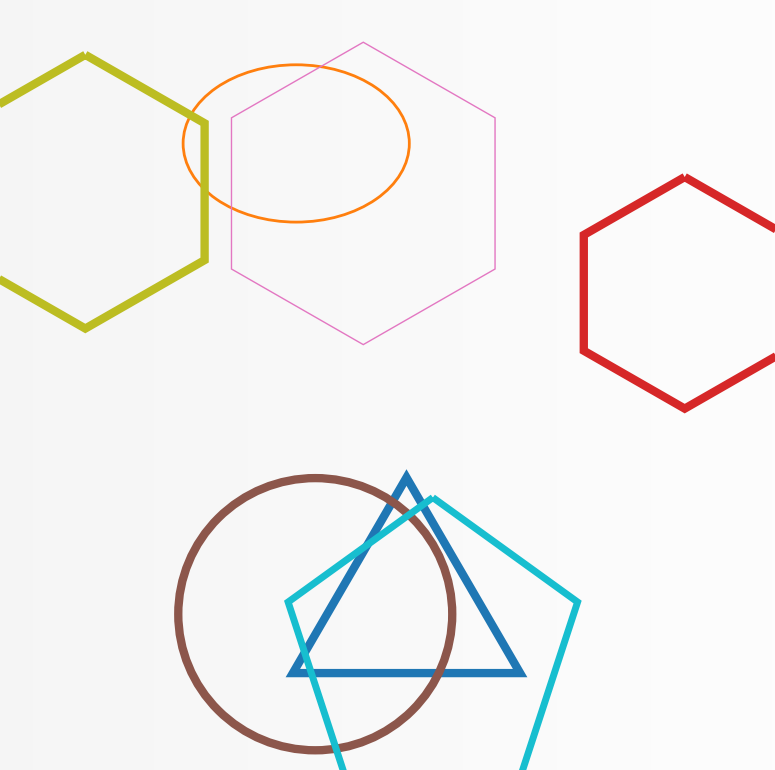[{"shape": "triangle", "thickness": 3, "radius": 0.85, "center": [0.525, 0.211]}, {"shape": "oval", "thickness": 1, "radius": 0.73, "center": [0.382, 0.814]}, {"shape": "hexagon", "thickness": 3, "radius": 0.75, "center": [0.884, 0.62]}, {"shape": "circle", "thickness": 3, "radius": 0.88, "center": [0.407, 0.202]}, {"shape": "hexagon", "thickness": 0.5, "radius": 0.98, "center": [0.469, 0.749]}, {"shape": "hexagon", "thickness": 3, "radius": 0.89, "center": [0.11, 0.751]}, {"shape": "pentagon", "thickness": 2.5, "radius": 0.98, "center": [0.559, 0.157]}]